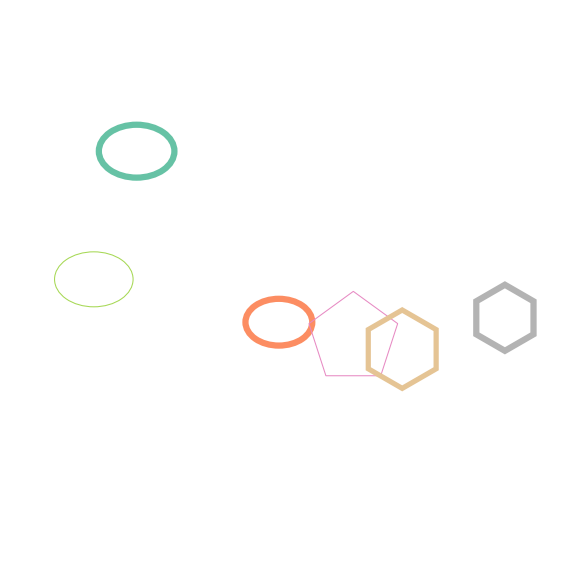[{"shape": "oval", "thickness": 3, "radius": 0.33, "center": [0.237, 0.737]}, {"shape": "oval", "thickness": 3, "radius": 0.29, "center": [0.483, 0.441]}, {"shape": "pentagon", "thickness": 0.5, "radius": 0.4, "center": [0.612, 0.414]}, {"shape": "oval", "thickness": 0.5, "radius": 0.34, "center": [0.162, 0.515]}, {"shape": "hexagon", "thickness": 2.5, "radius": 0.34, "center": [0.696, 0.394]}, {"shape": "hexagon", "thickness": 3, "radius": 0.29, "center": [0.874, 0.449]}]